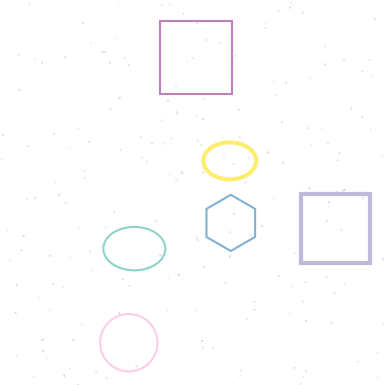[{"shape": "oval", "thickness": 1.5, "radius": 0.4, "center": [0.349, 0.354]}, {"shape": "square", "thickness": 3, "radius": 0.45, "center": [0.871, 0.407]}, {"shape": "hexagon", "thickness": 1.5, "radius": 0.36, "center": [0.599, 0.421]}, {"shape": "circle", "thickness": 1.5, "radius": 0.37, "center": [0.335, 0.11]}, {"shape": "square", "thickness": 1.5, "radius": 0.47, "center": [0.509, 0.851]}, {"shape": "oval", "thickness": 3, "radius": 0.34, "center": [0.597, 0.582]}]